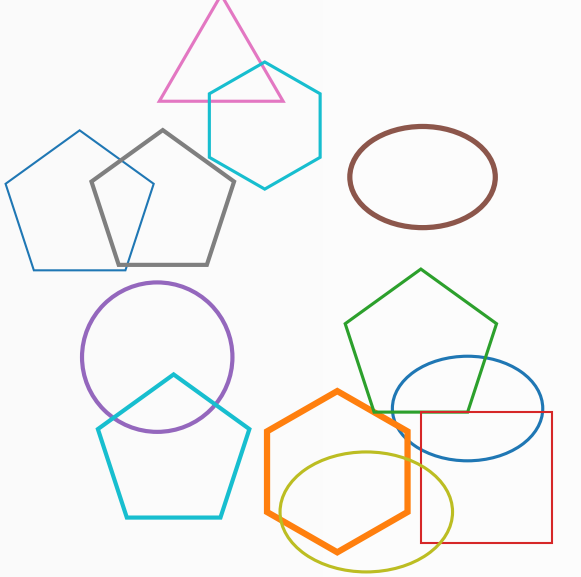[{"shape": "pentagon", "thickness": 1, "radius": 0.67, "center": [0.137, 0.639]}, {"shape": "oval", "thickness": 1.5, "radius": 0.65, "center": [0.804, 0.292]}, {"shape": "hexagon", "thickness": 3, "radius": 0.7, "center": [0.58, 0.182]}, {"shape": "pentagon", "thickness": 1.5, "radius": 0.68, "center": [0.724, 0.396]}, {"shape": "square", "thickness": 1, "radius": 0.57, "center": [0.837, 0.172]}, {"shape": "circle", "thickness": 2, "radius": 0.65, "center": [0.271, 0.381]}, {"shape": "oval", "thickness": 2.5, "radius": 0.63, "center": [0.727, 0.693]}, {"shape": "triangle", "thickness": 1.5, "radius": 0.61, "center": [0.381, 0.885]}, {"shape": "pentagon", "thickness": 2, "radius": 0.64, "center": [0.28, 0.645]}, {"shape": "oval", "thickness": 1.5, "radius": 0.74, "center": [0.63, 0.113]}, {"shape": "pentagon", "thickness": 2, "radius": 0.69, "center": [0.299, 0.214]}, {"shape": "hexagon", "thickness": 1.5, "radius": 0.55, "center": [0.455, 0.782]}]